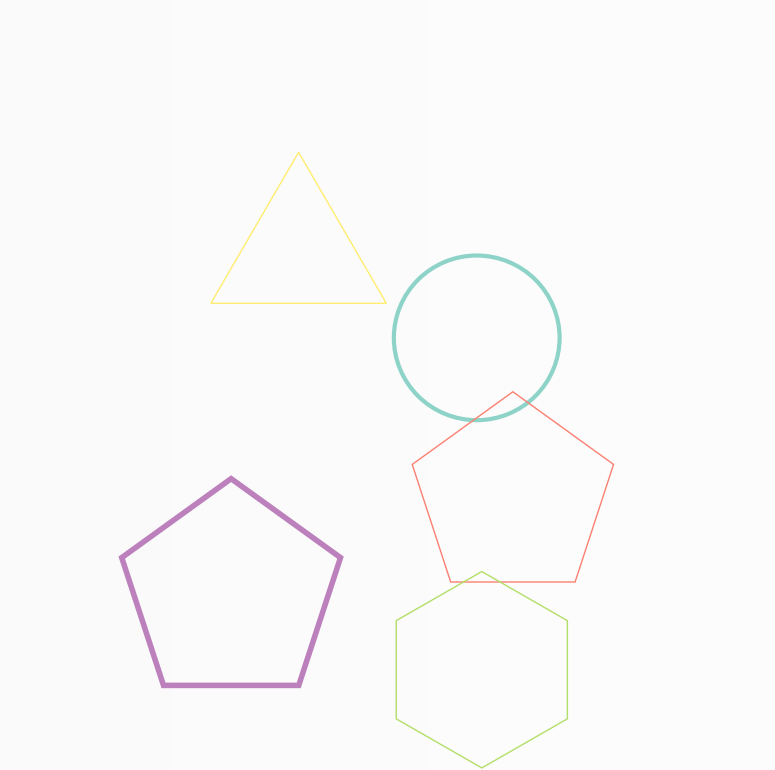[{"shape": "circle", "thickness": 1.5, "radius": 0.53, "center": [0.615, 0.561]}, {"shape": "pentagon", "thickness": 0.5, "radius": 0.68, "center": [0.662, 0.355]}, {"shape": "hexagon", "thickness": 0.5, "radius": 0.64, "center": [0.622, 0.13]}, {"shape": "pentagon", "thickness": 2, "radius": 0.74, "center": [0.298, 0.23]}, {"shape": "triangle", "thickness": 0.5, "radius": 0.65, "center": [0.385, 0.671]}]